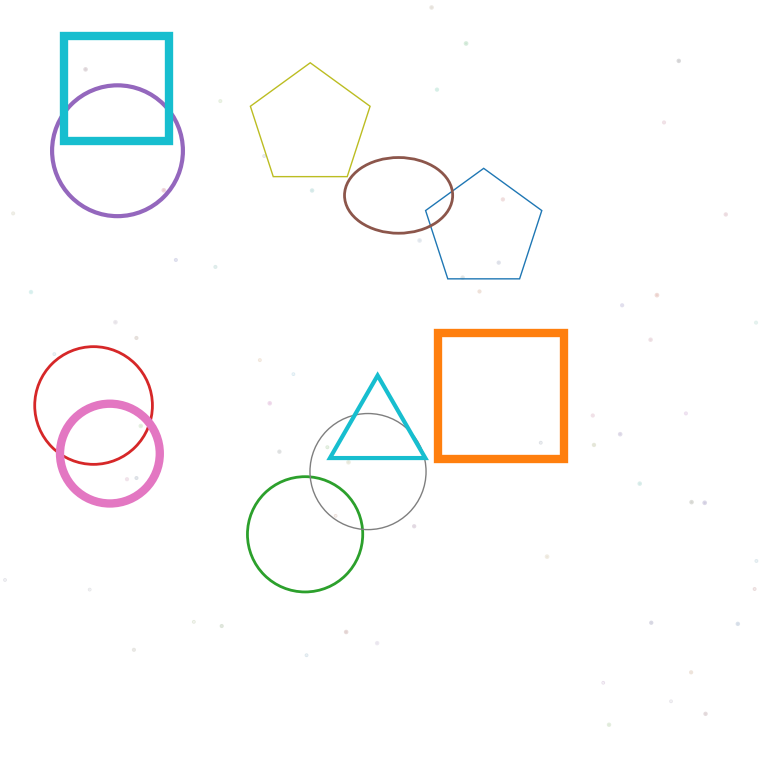[{"shape": "pentagon", "thickness": 0.5, "radius": 0.4, "center": [0.628, 0.702]}, {"shape": "square", "thickness": 3, "radius": 0.41, "center": [0.651, 0.486]}, {"shape": "circle", "thickness": 1, "radius": 0.37, "center": [0.396, 0.306]}, {"shape": "circle", "thickness": 1, "radius": 0.38, "center": [0.122, 0.473]}, {"shape": "circle", "thickness": 1.5, "radius": 0.42, "center": [0.153, 0.804]}, {"shape": "oval", "thickness": 1, "radius": 0.35, "center": [0.518, 0.746]}, {"shape": "circle", "thickness": 3, "radius": 0.32, "center": [0.143, 0.411]}, {"shape": "circle", "thickness": 0.5, "radius": 0.38, "center": [0.478, 0.388]}, {"shape": "pentagon", "thickness": 0.5, "radius": 0.41, "center": [0.403, 0.837]}, {"shape": "square", "thickness": 3, "radius": 0.34, "center": [0.152, 0.885]}, {"shape": "triangle", "thickness": 1.5, "radius": 0.36, "center": [0.49, 0.441]}]